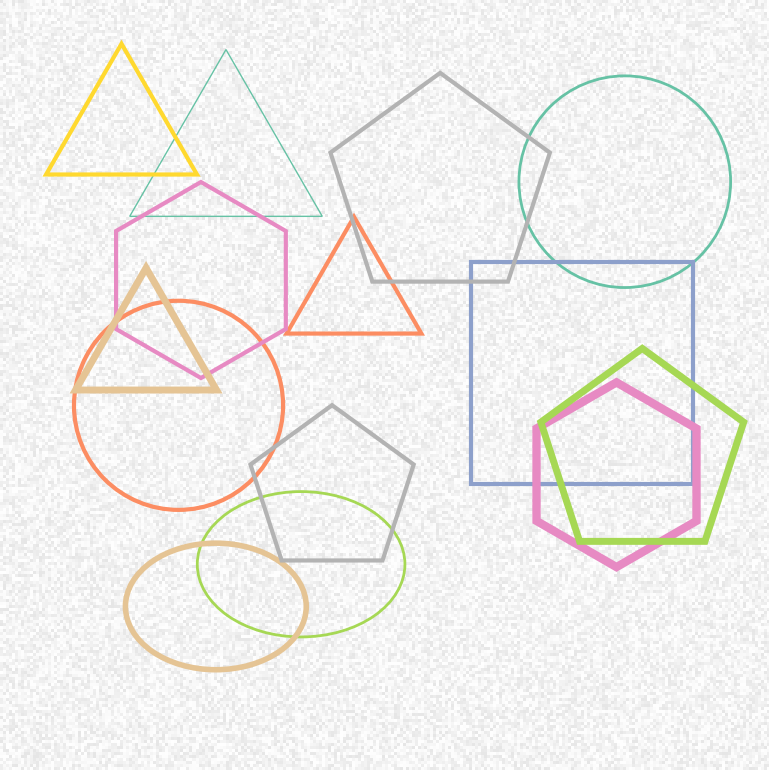[{"shape": "circle", "thickness": 1, "radius": 0.69, "center": [0.811, 0.764]}, {"shape": "triangle", "thickness": 0.5, "radius": 0.72, "center": [0.293, 0.791]}, {"shape": "triangle", "thickness": 1.5, "radius": 0.51, "center": [0.46, 0.617]}, {"shape": "circle", "thickness": 1.5, "radius": 0.68, "center": [0.232, 0.474]}, {"shape": "square", "thickness": 1.5, "radius": 0.72, "center": [0.755, 0.515]}, {"shape": "hexagon", "thickness": 1.5, "radius": 0.64, "center": [0.261, 0.636]}, {"shape": "hexagon", "thickness": 3, "radius": 0.6, "center": [0.801, 0.383]}, {"shape": "pentagon", "thickness": 2.5, "radius": 0.69, "center": [0.834, 0.409]}, {"shape": "oval", "thickness": 1, "radius": 0.67, "center": [0.391, 0.267]}, {"shape": "triangle", "thickness": 1.5, "radius": 0.57, "center": [0.158, 0.83]}, {"shape": "oval", "thickness": 2, "radius": 0.59, "center": [0.28, 0.212]}, {"shape": "triangle", "thickness": 2.5, "radius": 0.53, "center": [0.19, 0.546]}, {"shape": "pentagon", "thickness": 1.5, "radius": 0.56, "center": [0.431, 0.362]}, {"shape": "pentagon", "thickness": 1.5, "radius": 0.75, "center": [0.572, 0.755]}]